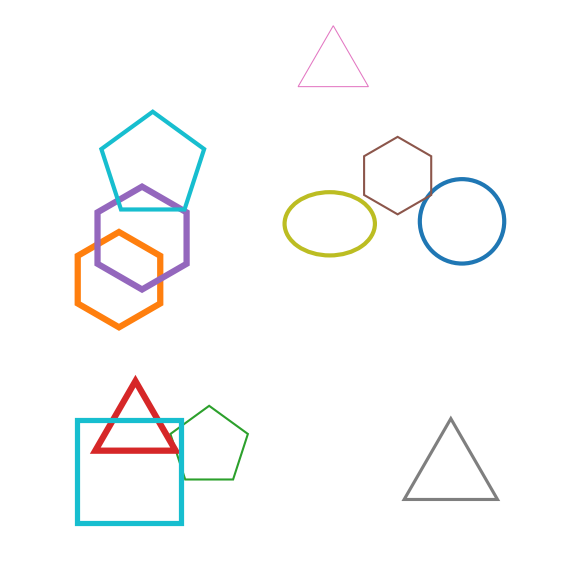[{"shape": "circle", "thickness": 2, "radius": 0.37, "center": [0.8, 0.616]}, {"shape": "hexagon", "thickness": 3, "radius": 0.41, "center": [0.206, 0.515]}, {"shape": "pentagon", "thickness": 1, "radius": 0.35, "center": [0.362, 0.226]}, {"shape": "triangle", "thickness": 3, "radius": 0.4, "center": [0.235, 0.259]}, {"shape": "hexagon", "thickness": 3, "radius": 0.45, "center": [0.246, 0.587]}, {"shape": "hexagon", "thickness": 1, "radius": 0.34, "center": [0.689, 0.695]}, {"shape": "triangle", "thickness": 0.5, "radius": 0.35, "center": [0.577, 0.884]}, {"shape": "triangle", "thickness": 1.5, "radius": 0.47, "center": [0.781, 0.181]}, {"shape": "oval", "thickness": 2, "radius": 0.39, "center": [0.571, 0.612]}, {"shape": "pentagon", "thickness": 2, "radius": 0.47, "center": [0.265, 0.712]}, {"shape": "square", "thickness": 2.5, "radius": 0.45, "center": [0.223, 0.183]}]